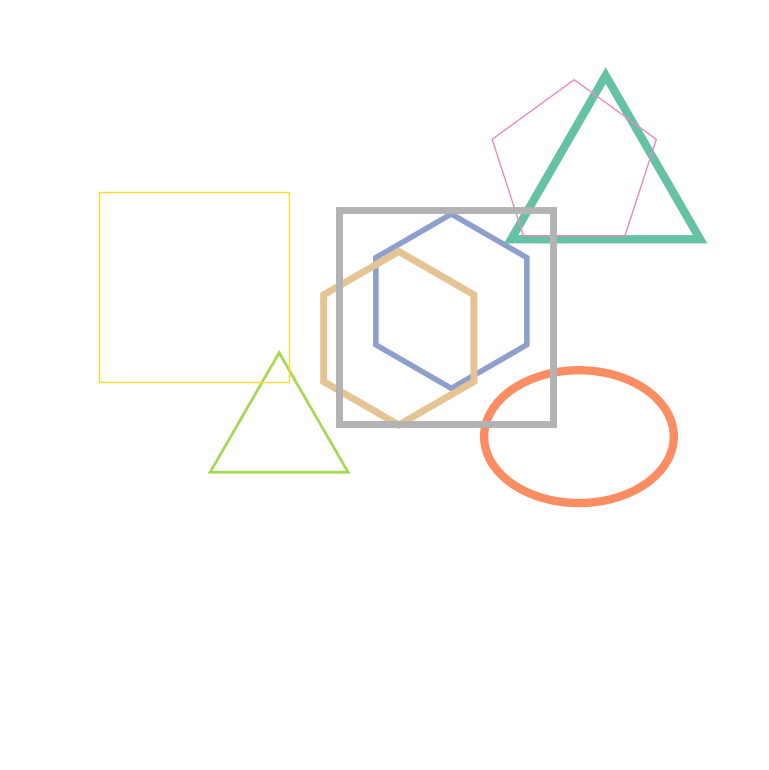[{"shape": "triangle", "thickness": 3, "radius": 0.71, "center": [0.787, 0.76]}, {"shape": "oval", "thickness": 3, "radius": 0.62, "center": [0.752, 0.433]}, {"shape": "hexagon", "thickness": 2, "radius": 0.57, "center": [0.586, 0.609]}, {"shape": "pentagon", "thickness": 0.5, "radius": 0.56, "center": [0.746, 0.784]}, {"shape": "triangle", "thickness": 1, "radius": 0.52, "center": [0.363, 0.438]}, {"shape": "square", "thickness": 0.5, "radius": 0.62, "center": [0.252, 0.628]}, {"shape": "hexagon", "thickness": 2.5, "radius": 0.56, "center": [0.518, 0.561]}, {"shape": "square", "thickness": 2.5, "radius": 0.7, "center": [0.579, 0.588]}]